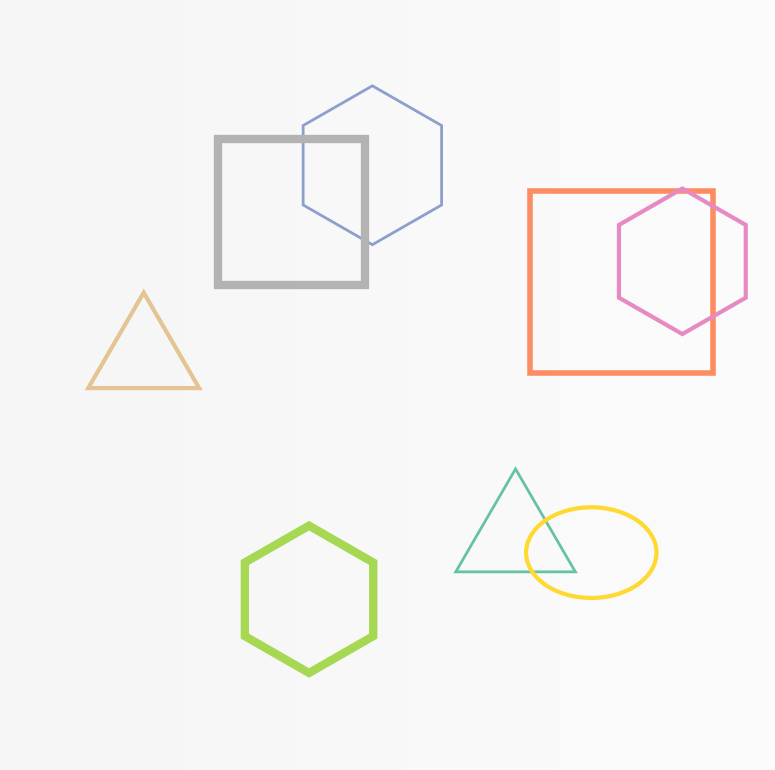[{"shape": "triangle", "thickness": 1, "radius": 0.45, "center": [0.665, 0.302]}, {"shape": "square", "thickness": 2, "radius": 0.59, "center": [0.802, 0.634]}, {"shape": "hexagon", "thickness": 1, "radius": 0.52, "center": [0.48, 0.785]}, {"shape": "hexagon", "thickness": 1.5, "radius": 0.47, "center": [0.88, 0.661]}, {"shape": "hexagon", "thickness": 3, "radius": 0.48, "center": [0.399, 0.222]}, {"shape": "oval", "thickness": 1.5, "radius": 0.42, "center": [0.763, 0.282]}, {"shape": "triangle", "thickness": 1.5, "radius": 0.41, "center": [0.185, 0.537]}, {"shape": "square", "thickness": 3, "radius": 0.47, "center": [0.376, 0.725]}]